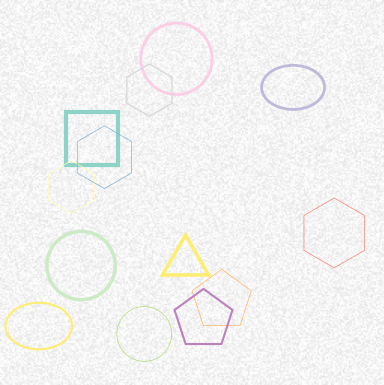[{"shape": "square", "thickness": 3, "radius": 0.34, "center": [0.239, 0.64]}, {"shape": "hexagon", "thickness": 0.5, "radius": 0.34, "center": [0.186, 0.514]}, {"shape": "oval", "thickness": 2, "radius": 0.41, "center": [0.761, 0.773]}, {"shape": "hexagon", "thickness": 0.5, "radius": 0.45, "center": [0.868, 0.395]}, {"shape": "hexagon", "thickness": 0.5, "radius": 0.41, "center": [0.271, 0.592]}, {"shape": "pentagon", "thickness": 0.5, "radius": 0.4, "center": [0.576, 0.22]}, {"shape": "circle", "thickness": 0.5, "radius": 0.36, "center": [0.375, 0.133]}, {"shape": "circle", "thickness": 2, "radius": 0.46, "center": [0.458, 0.847]}, {"shape": "hexagon", "thickness": 1, "radius": 0.34, "center": [0.388, 0.766]}, {"shape": "pentagon", "thickness": 1.5, "radius": 0.4, "center": [0.529, 0.17]}, {"shape": "circle", "thickness": 2.5, "radius": 0.44, "center": [0.211, 0.31]}, {"shape": "triangle", "thickness": 2.5, "radius": 0.35, "center": [0.482, 0.32]}, {"shape": "oval", "thickness": 1.5, "radius": 0.43, "center": [0.101, 0.153]}]